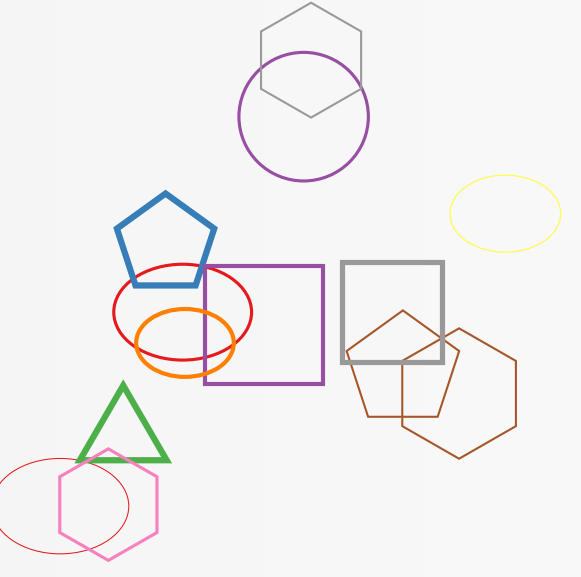[{"shape": "oval", "thickness": 0.5, "radius": 0.59, "center": [0.104, 0.123]}, {"shape": "oval", "thickness": 1.5, "radius": 0.59, "center": [0.314, 0.459]}, {"shape": "pentagon", "thickness": 3, "radius": 0.44, "center": [0.285, 0.576]}, {"shape": "triangle", "thickness": 3, "radius": 0.43, "center": [0.212, 0.245]}, {"shape": "circle", "thickness": 1.5, "radius": 0.56, "center": [0.522, 0.797]}, {"shape": "square", "thickness": 2, "radius": 0.51, "center": [0.454, 0.437]}, {"shape": "oval", "thickness": 2, "radius": 0.42, "center": [0.318, 0.405]}, {"shape": "oval", "thickness": 0.5, "radius": 0.48, "center": [0.869, 0.629]}, {"shape": "hexagon", "thickness": 1, "radius": 0.56, "center": [0.79, 0.318]}, {"shape": "pentagon", "thickness": 1, "radius": 0.51, "center": [0.693, 0.36]}, {"shape": "hexagon", "thickness": 1.5, "radius": 0.48, "center": [0.186, 0.125]}, {"shape": "hexagon", "thickness": 1, "radius": 0.5, "center": [0.535, 0.895]}, {"shape": "square", "thickness": 2.5, "radius": 0.43, "center": [0.674, 0.459]}]